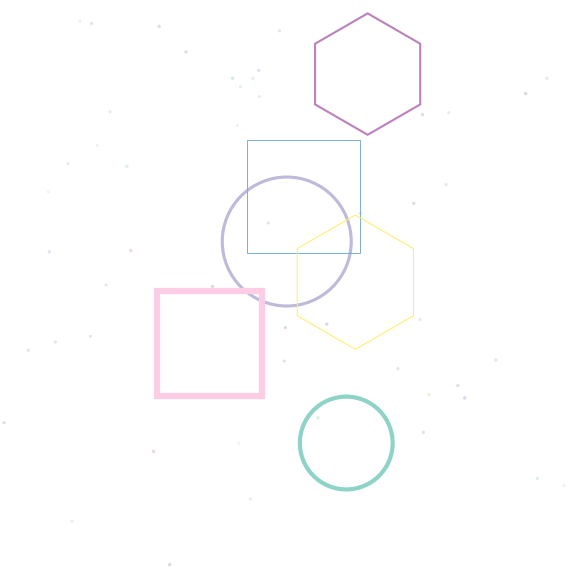[{"shape": "circle", "thickness": 2, "radius": 0.4, "center": [0.6, 0.232]}, {"shape": "circle", "thickness": 1.5, "radius": 0.56, "center": [0.497, 0.581]}, {"shape": "square", "thickness": 0.5, "radius": 0.49, "center": [0.526, 0.659]}, {"shape": "square", "thickness": 3, "radius": 0.45, "center": [0.362, 0.405]}, {"shape": "hexagon", "thickness": 1, "radius": 0.53, "center": [0.637, 0.871]}, {"shape": "hexagon", "thickness": 0.5, "radius": 0.58, "center": [0.615, 0.51]}]